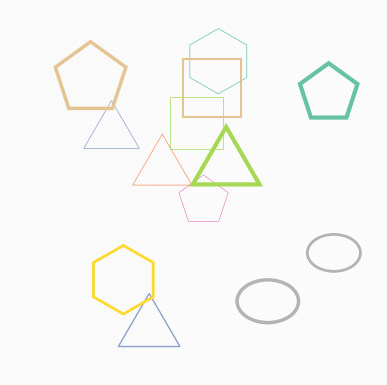[{"shape": "hexagon", "thickness": 0.5, "radius": 0.42, "center": [0.563, 0.841]}, {"shape": "pentagon", "thickness": 3, "radius": 0.39, "center": [0.848, 0.758]}, {"shape": "triangle", "thickness": 0.5, "radius": 0.44, "center": [0.419, 0.563]}, {"shape": "triangle", "thickness": 0.5, "radius": 0.41, "center": [0.288, 0.656]}, {"shape": "triangle", "thickness": 1, "radius": 0.46, "center": [0.385, 0.146]}, {"shape": "pentagon", "thickness": 0.5, "radius": 0.33, "center": [0.525, 0.479]}, {"shape": "square", "thickness": 0.5, "radius": 0.34, "center": [0.507, 0.68]}, {"shape": "triangle", "thickness": 3, "radius": 0.5, "center": [0.584, 0.571]}, {"shape": "hexagon", "thickness": 2, "radius": 0.45, "center": [0.318, 0.273]}, {"shape": "square", "thickness": 1.5, "radius": 0.38, "center": [0.547, 0.773]}, {"shape": "pentagon", "thickness": 2.5, "radius": 0.48, "center": [0.234, 0.796]}, {"shape": "oval", "thickness": 2.5, "radius": 0.4, "center": [0.691, 0.218]}, {"shape": "oval", "thickness": 2, "radius": 0.34, "center": [0.862, 0.343]}]